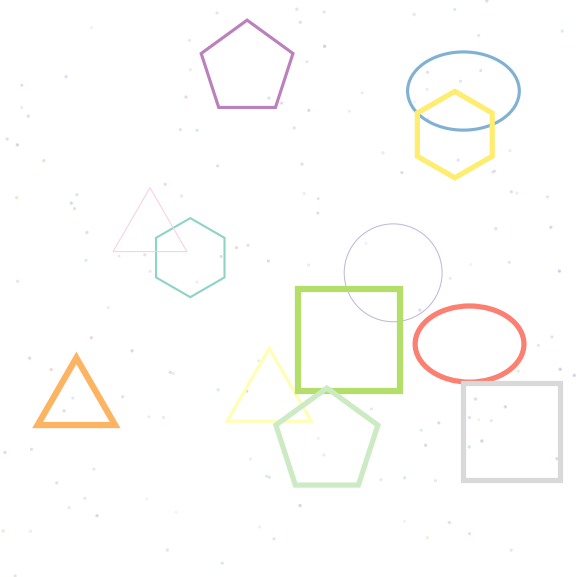[{"shape": "hexagon", "thickness": 1, "radius": 0.34, "center": [0.329, 0.553]}, {"shape": "triangle", "thickness": 1.5, "radius": 0.42, "center": [0.466, 0.312]}, {"shape": "circle", "thickness": 0.5, "radius": 0.42, "center": [0.681, 0.527]}, {"shape": "oval", "thickness": 2.5, "radius": 0.47, "center": [0.813, 0.403]}, {"shape": "oval", "thickness": 1.5, "radius": 0.48, "center": [0.803, 0.842]}, {"shape": "triangle", "thickness": 3, "radius": 0.39, "center": [0.132, 0.302]}, {"shape": "square", "thickness": 3, "radius": 0.44, "center": [0.604, 0.411]}, {"shape": "triangle", "thickness": 0.5, "radius": 0.37, "center": [0.26, 0.6]}, {"shape": "square", "thickness": 2.5, "radius": 0.42, "center": [0.886, 0.252]}, {"shape": "pentagon", "thickness": 1.5, "radius": 0.42, "center": [0.428, 0.881]}, {"shape": "pentagon", "thickness": 2.5, "radius": 0.46, "center": [0.566, 0.234]}, {"shape": "hexagon", "thickness": 2.5, "radius": 0.37, "center": [0.787, 0.766]}]